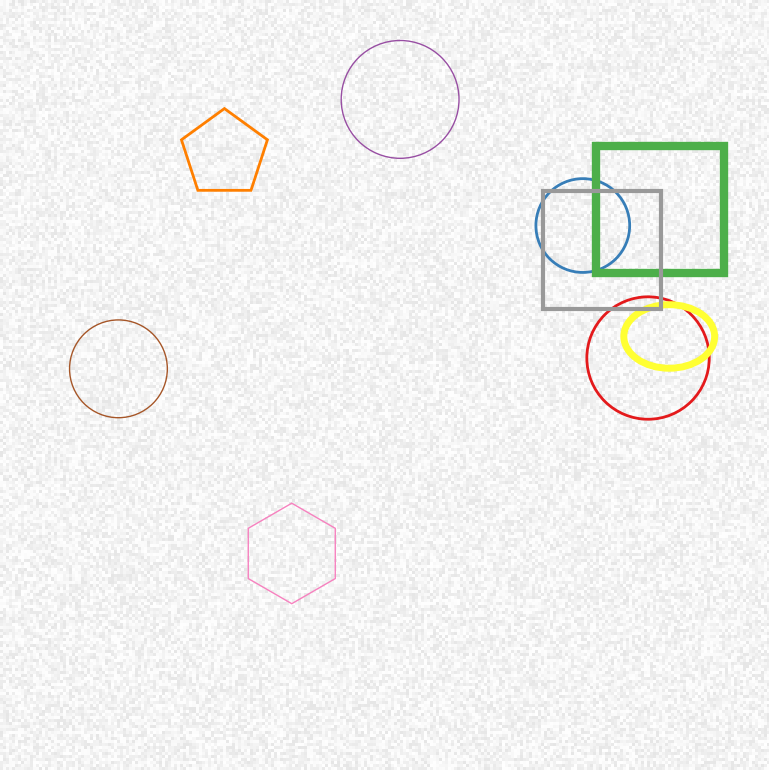[{"shape": "circle", "thickness": 1, "radius": 0.4, "center": [0.842, 0.535]}, {"shape": "circle", "thickness": 1, "radius": 0.3, "center": [0.757, 0.707]}, {"shape": "square", "thickness": 3, "radius": 0.41, "center": [0.857, 0.728]}, {"shape": "circle", "thickness": 0.5, "radius": 0.38, "center": [0.52, 0.871]}, {"shape": "pentagon", "thickness": 1, "radius": 0.29, "center": [0.291, 0.8]}, {"shape": "oval", "thickness": 2.5, "radius": 0.29, "center": [0.869, 0.563]}, {"shape": "circle", "thickness": 0.5, "radius": 0.32, "center": [0.154, 0.521]}, {"shape": "hexagon", "thickness": 0.5, "radius": 0.33, "center": [0.379, 0.281]}, {"shape": "square", "thickness": 1.5, "radius": 0.38, "center": [0.782, 0.675]}]